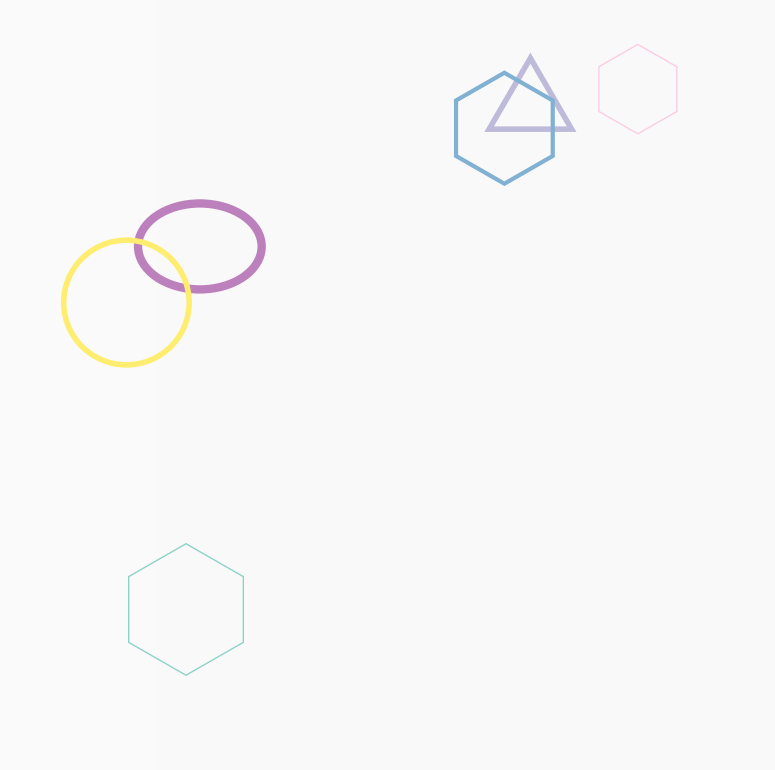[{"shape": "hexagon", "thickness": 0.5, "radius": 0.43, "center": [0.24, 0.208]}, {"shape": "triangle", "thickness": 2, "radius": 0.31, "center": [0.684, 0.863]}, {"shape": "hexagon", "thickness": 1.5, "radius": 0.36, "center": [0.651, 0.833]}, {"shape": "hexagon", "thickness": 0.5, "radius": 0.29, "center": [0.823, 0.884]}, {"shape": "oval", "thickness": 3, "radius": 0.4, "center": [0.258, 0.68]}, {"shape": "circle", "thickness": 2, "radius": 0.4, "center": [0.163, 0.607]}]